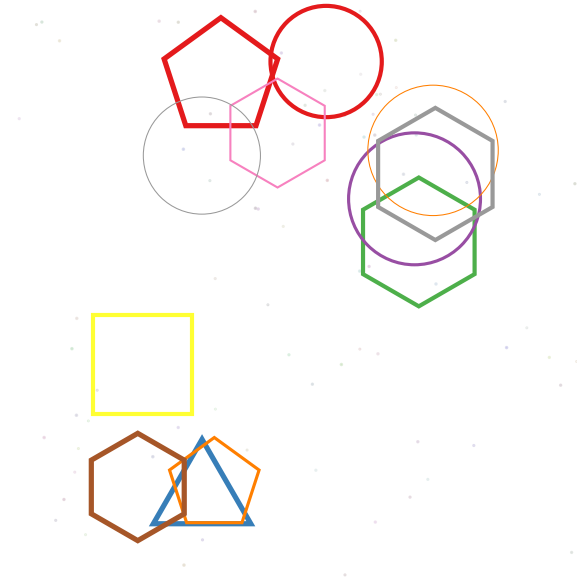[{"shape": "circle", "thickness": 2, "radius": 0.48, "center": [0.565, 0.893]}, {"shape": "pentagon", "thickness": 2.5, "radius": 0.52, "center": [0.382, 0.865]}, {"shape": "triangle", "thickness": 2.5, "radius": 0.49, "center": [0.35, 0.141]}, {"shape": "hexagon", "thickness": 2, "radius": 0.56, "center": [0.725, 0.58]}, {"shape": "circle", "thickness": 1.5, "radius": 0.57, "center": [0.718, 0.655]}, {"shape": "circle", "thickness": 0.5, "radius": 0.56, "center": [0.75, 0.739]}, {"shape": "pentagon", "thickness": 1.5, "radius": 0.41, "center": [0.371, 0.16]}, {"shape": "square", "thickness": 2, "radius": 0.43, "center": [0.247, 0.368]}, {"shape": "hexagon", "thickness": 2.5, "radius": 0.46, "center": [0.239, 0.156]}, {"shape": "hexagon", "thickness": 1, "radius": 0.47, "center": [0.481, 0.769]}, {"shape": "circle", "thickness": 0.5, "radius": 0.51, "center": [0.35, 0.73]}, {"shape": "hexagon", "thickness": 2, "radius": 0.57, "center": [0.754, 0.698]}]